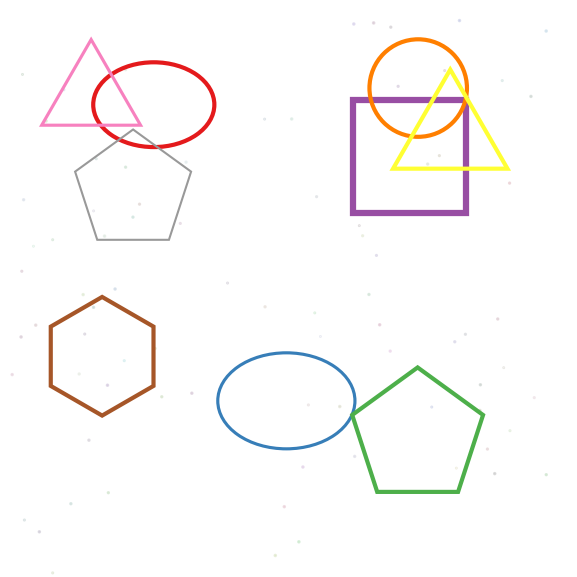[{"shape": "oval", "thickness": 2, "radius": 0.52, "center": [0.266, 0.818]}, {"shape": "oval", "thickness": 1.5, "radius": 0.59, "center": [0.496, 0.305]}, {"shape": "pentagon", "thickness": 2, "radius": 0.6, "center": [0.723, 0.244]}, {"shape": "square", "thickness": 3, "radius": 0.49, "center": [0.709, 0.728]}, {"shape": "circle", "thickness": 2, "radius": 0.42, "center": [0.724, 0.847]}, {"shape": "triangle", "thickness": 2, "radius": 0.57, "center": [0.78, 0.764]}, {"shape": "hexagon", "thickness": 2, "radius": 0.51, "center": [0.177, 0.382]}, {"shape": "triangle", "thickness": 1.5, "radius": 0.49, "center": [0.158, 0.832]}, {"shape": "pentagon", "thickness": 1, "radius": 0.53, "center": [0.23, 0.669]}]